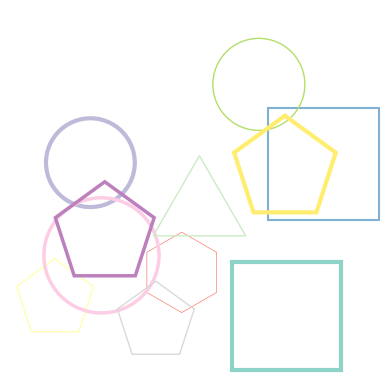[{"shape": "square", "thickness": 3, "radius": 0.71, "center": [0.745, 0.179]}, {"shape": "pentagon", "thickness": 1, "radius": 0.52, "center": [0.143, 0.223]}, {"shape": "circle", "thickness": 3, "radius": 0.58, "center": [0.235, 0.577]}, {"shape": "hexagon", "thickness": 0.5, "radius": 0.52, "center": [0.472, 0.293]}, {"shape": "square", "thickness": 1.5, "radius": 0.72, "center": [0.841, 0.574]}, {"shape": "circle", "thickness": 1, "radius": 0.6, "center": [0.672, 0.781]}, {"shape": "circle", "thickness": 2.5, "radius": 0.75, "center": [0.264, 0.337]}, {"shape": "pentagon", "thickness": 1, "radius": 0.52, "center": [0.405, 0.165]}, {"shape": "pentagon", "thickness": 2.5, "radius": 0.67, "center": [0.272, 0.393]}, {"shape": "triangle", "thickness": 1, "radius": 0.69, "center": [0.518, 0.457]}, {"shape": "pentagon", "thickness": 3, "radius": 0.69, "center": [0.74, 0.561]}]